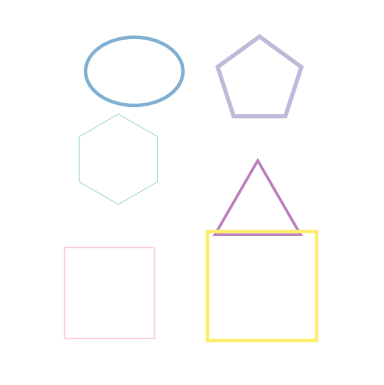[{"shape": "hexagon", "thickness": 0.5, "radius": 0.59, "center": [0.307, 0.586]}, {"shape": "pentagon", "thickness": 3, "radius": 0.57, "center": [0.674, 0.791]}, {"shape": "oval", "thickness": 2.5, "radius": 0.63, "center": [0.349, 0.815]}, {"shape": "square", "thickness": 1, "radius": 0.59, "center": [0.283, 0.24]}, {"shape": "triangle", "thickness": 2, "radius": 0.64, "center": [0.669, 0.455]}, {"shape": "square", "thickness": 2.5, "radius": 0.71, "center": [0.68, 0.259]}]